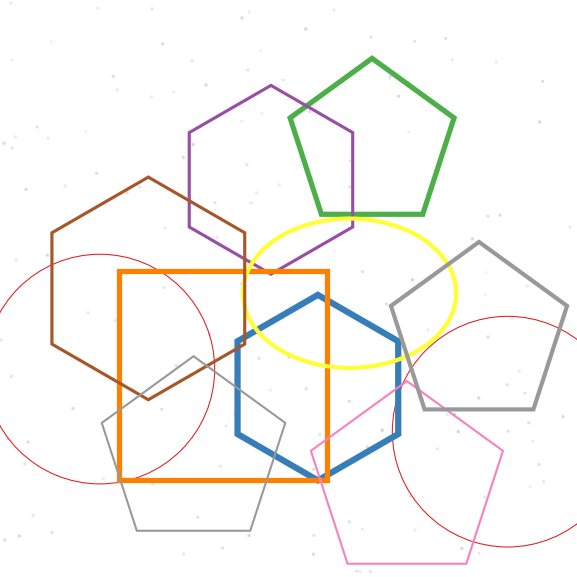[{"shape": "circle", "thickness": 0.5, "radius": 1.0, "center": [0.879, 0.252]}, {"shape": "circle", "thickness": 0.5, "radius": 0.99, "center": [0.173, 0.36]}, {"shape": "hexagon", "thickness": 3, "radius": 0.8, "center": [0.55, 0.328]}, {"shape": "pentagon", "thickness": 2.5, "radius": 0.75, "center": [0.644, 0.749]}, {"shape": "hexagon", "thickness": 1.5, "radius": 0.82, "center": [0.469, 0.688]}, {"shape": "square", "thickness": 2.5, "radius": 0.9, "center": [0.386, 0.349]}, {"shape": "oval", "thickness": 2, "radius": 0.92, "center": [0.605, 0.491]}, {"shape": "hexagon", "thickness": 1.5, "radius": 0.96, "center": [0.257, 0.5]}, {"shape": "pentagon", "thickness": 1, "radius": 0.87, "center": [0.705, 0.164]}, {"shape": "pentagon", "thickness": 1, "radius": 0.84, "center": [0.335, 0.215]}, {"shape": "pentagon", "thickness": 2, "radius": 0.8, "center": [0.829, 0.42]}]